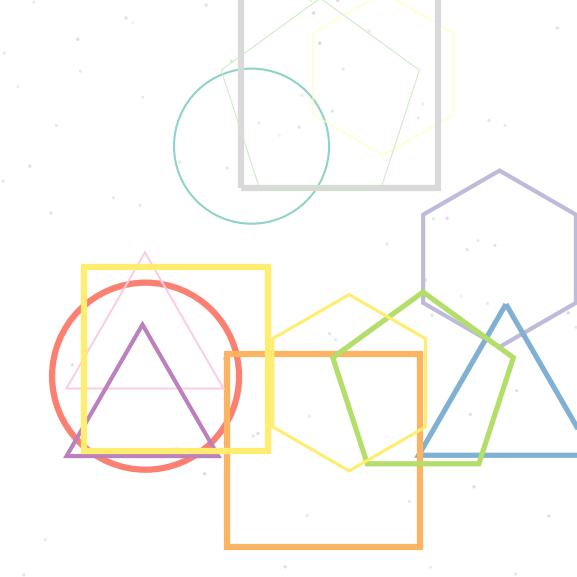[{"shape": "circle", "thickness": 1, "radius": 0.67, "center": [0.436, 0.746]}, {"shape": "hexagon", "thickness": 0.5, "radius": 0.7, "center": [0.664, 0.871]}, {"shape": "hexagon", "thickness": 2, "radius": 0.76, "center": [0.865, 0.551]}, {"shape": "circle", "thickness": 3, "radius": 0.81, "center": [0.252, 0.348]}, {"shape": "triangle", "thickness": 2.5, "radius": 0.87, "center": [0.876, 0.298]}, {"shape": "square", "thickness": 3, "radius": 0.84, "center": [0.56, 0.219]}, {"shape": "pentagon", "thickness": 2.5, "radius": 0.82, "center": [0.733, 0.329]}, {"shape": "triangle", "thickness": 1, "radius": 0.79, "center": [0.251, 0.405]}, {"shape": "square", "thickness": 3, "radius": 0.85, "center": [0.588, 0.845]}, {"shape": "triangle", "thickness": 2, "radius": 0.76, "center": [0.247, 0.285]}, {"shape": "pentagon", "thickness": 0.5, "radius": 0.9, "center": [0.555, 0.822]}, {"shape": "hexagon", "thickness": 1.5, "radius": 0.76, "center": [0.605, 0.336]}, {"shape": "square", "thickness": 3, "radius": 0.79, "center": [0.304, 0.378]}]